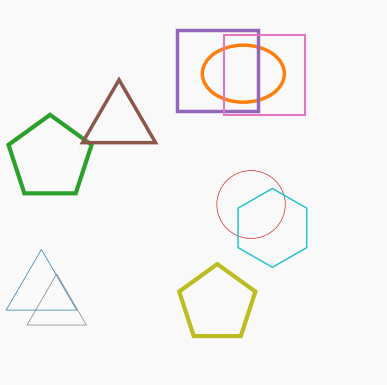[{"shape": "triangle", "thickness": 0.5, "radius": 0.53, "center": [0.107, 0.247]}, {"shape": "oval", "thickness": 2.5, "radius": 0.53, "center": [0.628, 0.809]}, {"shape": "pentagon", "thickness": 3, "radius": 0.56, "center": [0.129, 0.589]}, {"shape": "circle", "thickness": 0.5, "radius": 0.44, "center": [0.648, 0.469]}, {"shape": "square", "thickness": 2.5, "radius": 0.53, "center": [0.562, 0.816]}, {"shape": "triangle", "thickness": 2.5, "radius": 0.54, "center": [0.307, 0.684]}, {"shape": "square", "thickness": 1.5, "radius": 0.52, "center": [0.682, 0.805]}, {"shape": "triangle", "thickness": 0.5, "radius": 0.44, "center": [0.146, 0.2]}, {"shape": "pentagon", "thickness": 3, "radius": 0.52, "center": [0.561, 0.211]}, {"shape": "hexagon", "thickness": 1, "radius": 0.51, "center": [0.703, 0.408]}]